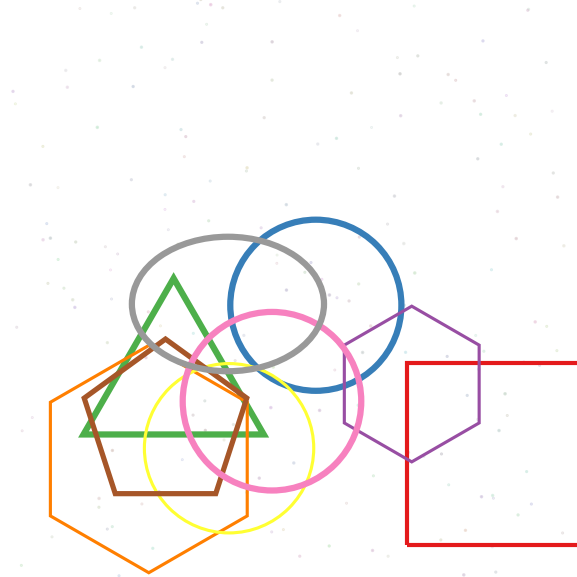[{"shape": "square", "thickness": 2, "radius": 0.78, "center": [0.861, 0.213]}, {"shape": "circle", "thickness": 3, "radius": 0.74, "center": [0.547, 0.471]}, {"shape": "triangle", "thickness": 3, "radius": 0.9, "center": [0.301, 0.337]}, {"shape": "hexagon", "thickness": 1.5, "radius": 0.67, "center": [0.713, 0.334]}, {"shape": "hexagon", "thickness": 1.5, "radius": 0.98, "center": [0.258, 0.204]}, {"shape": "circle", "thickness": 1.5, "radius": 0.73, "center": [0.397, 0.223]}, {"shape": "pentagon", "thickness": 2.5, "radius": 0.74, "center": [0.287, 0.264]}, {"shape": "circle", "thickness": 3, "radius": 0.77, "center": [0.471, 0.304]}, {"shape": "oval", "thickness": 3, "radius": 0.83, "center": [0.395, 0.473]}]